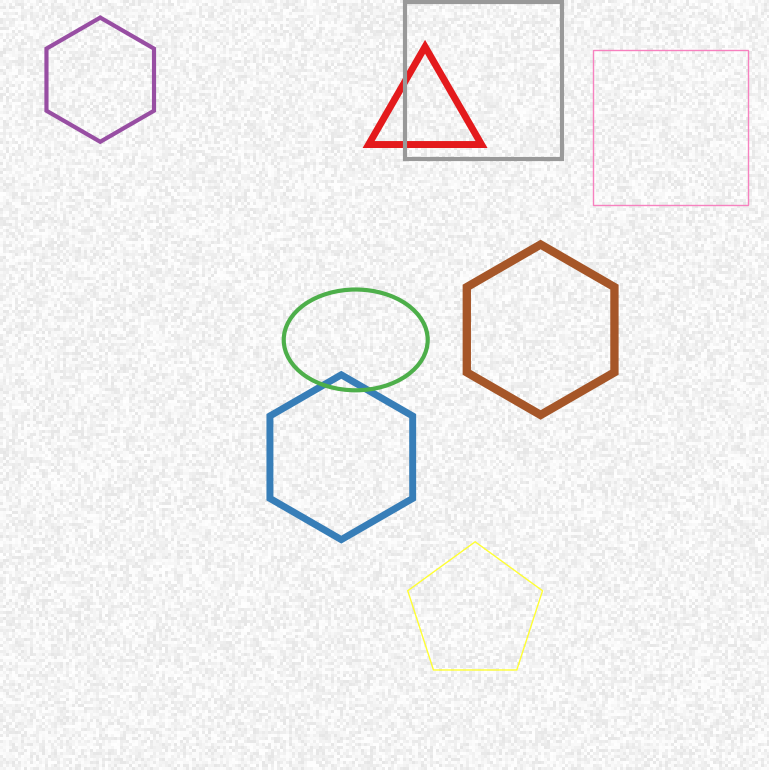[{"shape": "triangle", "thickness": 2.5, "radius": 0.42, "center": [0.552, 0.855]}, {"shape": "hexagon", "thickness": 2.5, "radius": 0.54, "center": [0.443, 0.406]}, {"shape": "oval", "thickness": 1.5, "radius": 0.47, "center": [0.462, 0.559]}, {"shape": "hexagon", "thickness": 1.5, "radius": 0.4, "center": [0.13, 0.897]}, {"shape": "pentagon", "thickness": 0.5, "radius": 0.46, "center": [0.617, 0.204]}, {"shape": "hexagon", "thickness": 3, "radius": 0.55, "center": [0.702, 0.572]}, {"shape": "square", "thickness": 0.5, "radius": 0.5, "center": [0.871, 0.834]}, {"shape": "square", "thickness": 1.5, "radius": 0.51, "center": [0.628, 0.895]}]